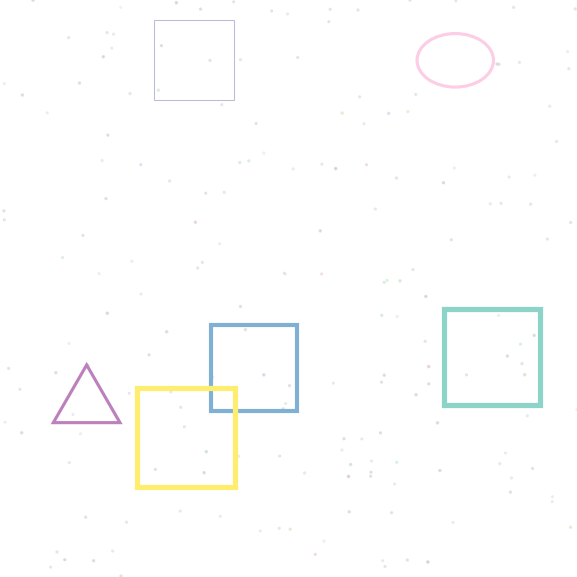[{"shape": "square", "thickness": 2.5, "radius": 0.41, "center": [0.852, 0.38]}, {"shape": "square", "thickness": 0.5, "radius": 0.35, "center": [0.335, 0.895]}, {"shape": "square", "thickness": 2, "radius": 0.37, "center": [0.44, 0.361]}, {"shape": "oval", "thickness": 1.5, "radius": 0.33, "center": [0.788, 0.895]}, {"shape": "triangle", "thickness": 1.5, "radius": 0.33, "center": [0.15, 0.301]}, {"shape": "square", "thickness": 2.5, "radius": 0.43, "center": [0.322, 0.241]}]